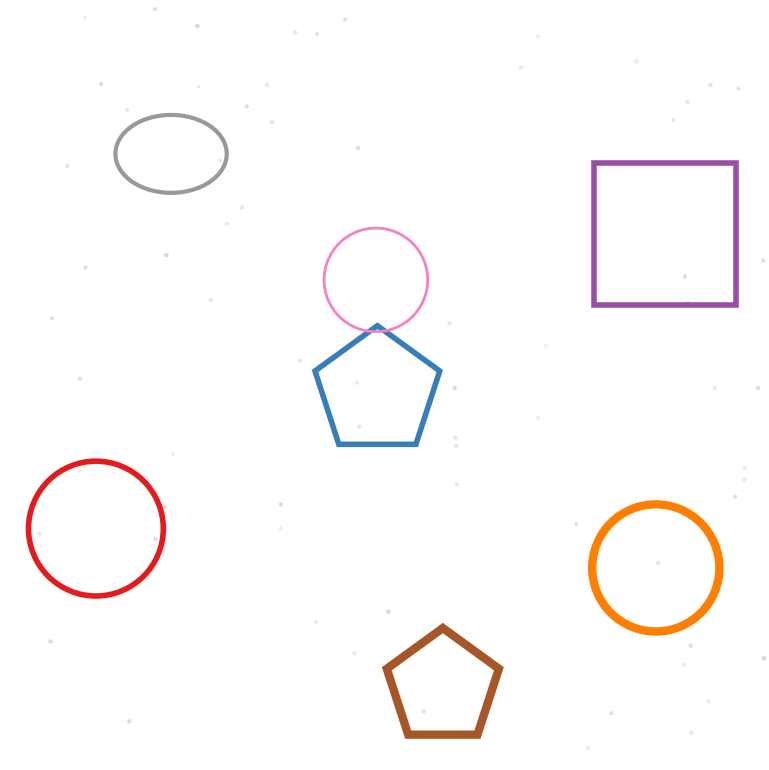[{"shape": "circle", "thickness": 2, "radius": 0.44, "center": [0.125, 0.314]}, {"shape": "pentagon", "thickness": 2, "radius": 0.43, "center": [0.49, 0.492]}, {"shape": "square", "thickness": 2, "radius": 0.46, "center": [0.864, 0.696]}, {"shape": "circle", "thickness": 3, "radius": 0.41, "center": [0.852, 0.262]}, {"shape": "pentagon", "thickness": 3, "radius": 0.38, "center": [0.575, 0.108]}, {"shape": "circle", "thickness": 1, "radius": 0.34, "center": [0.488, 0.637]}, {"shape": "oval", "thickness": 1.5, "radius": 0.36, "center": [0.222, 0.8]}]